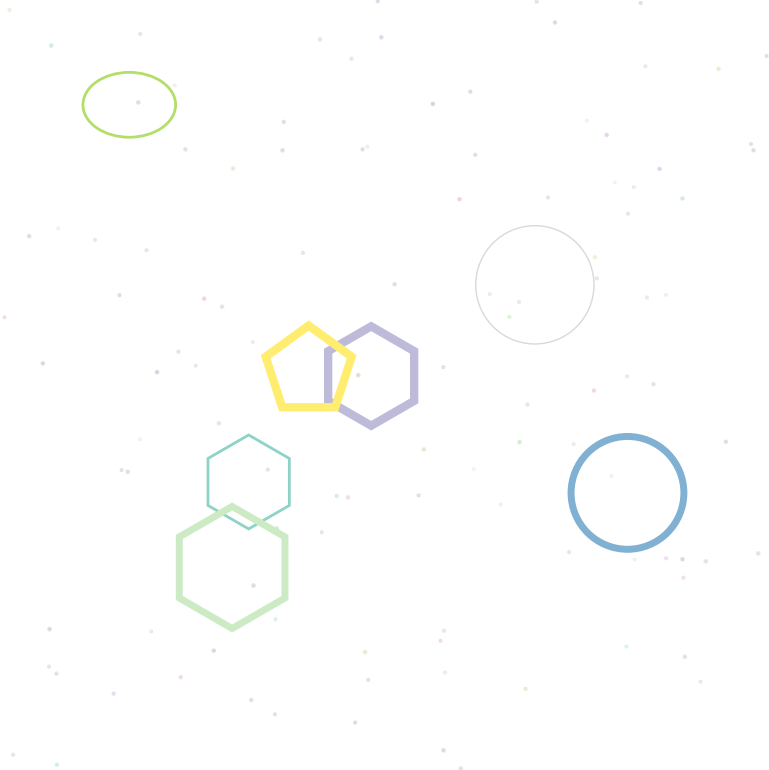[{"shape": "hexagon", "thickness": 1, "radius": 0.3, "center": [0.323, 0.374]}, {"shape": "hexagon", "thickness": 3, "radius": 0.32, "center": [0.482, 0.512]}, {"shape": "circle", "thickness": 2.5, "radius": 0.37, "center": [0.815, 0.36]}, {"shape": "oval", "thickness": 1, "radius": 0.3, "center": [0.168, 0.864]}, {"shape": "circle", "thickness": 0.5, "radius": 0.38, "center": [0.695, 0.63]}, {"shape": "hexagon", "thickness": 2.5, "radius": 0.4, "center": [0.301, 0.263]}, {"shape": "pentagon", "thickness": 3, "radius": 0.29, "center": [0.401, 0.519]}]